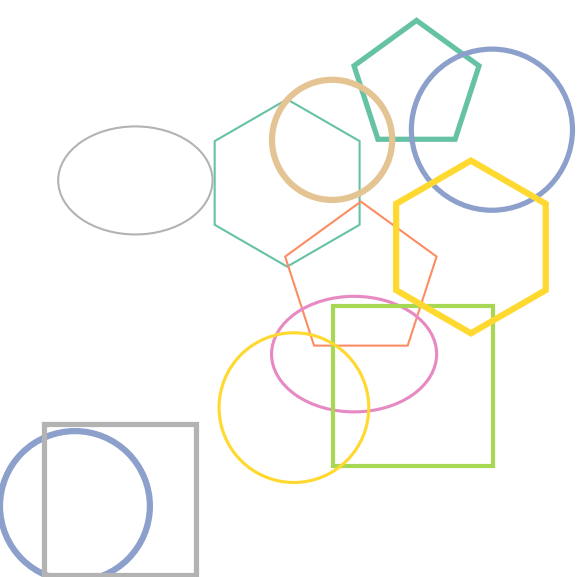[{"shape": "hexagon", "thickness": 1, "radius": 0.72, "center": [0.497, 0.682]}, {"shape": "pentagon", "thickness": 2.5, "radius": 0.57, "center": [0.721, 0.85]}, {"shape": "pentagon", "thickness": 1, "radius": 0.69, "center": [0.625, 0.512]}, {"shape": "circle", "thickness": 2.5, "radius": 0.7, "center": [0.852, 0.775]}, {"shape": "circle", "thickness": 3, "radius": 0.65, "center": [0.13, 0.123]}, {"shape": "oval", "thickness": 1.5, "radius": 0.71, "center": [0.613, 0.386]}, {"shape": "square", "thickness": 2, "radius": 0.69, "center": [0.716, 0.33]}, {"shape": "hexagon", "thickness": 3, "radius": 0.75, "center": [0.815, 0.572]}, {"shape": "circle", "thickness": 1.5, "radius": 0.65, "center": [0.509, 0.293]}, {"shape": "circle", "thickness": 3, "radius": 0.52, "center": [0.575, 0.757]}, {"shape": "oval", "thickness": 1, "radius": 0.67, "center": [0.234, 0.687]}, {"shape": "square", "thickness": 2.5, "radius": 0.65, "center": [0.208, 0.134]}]